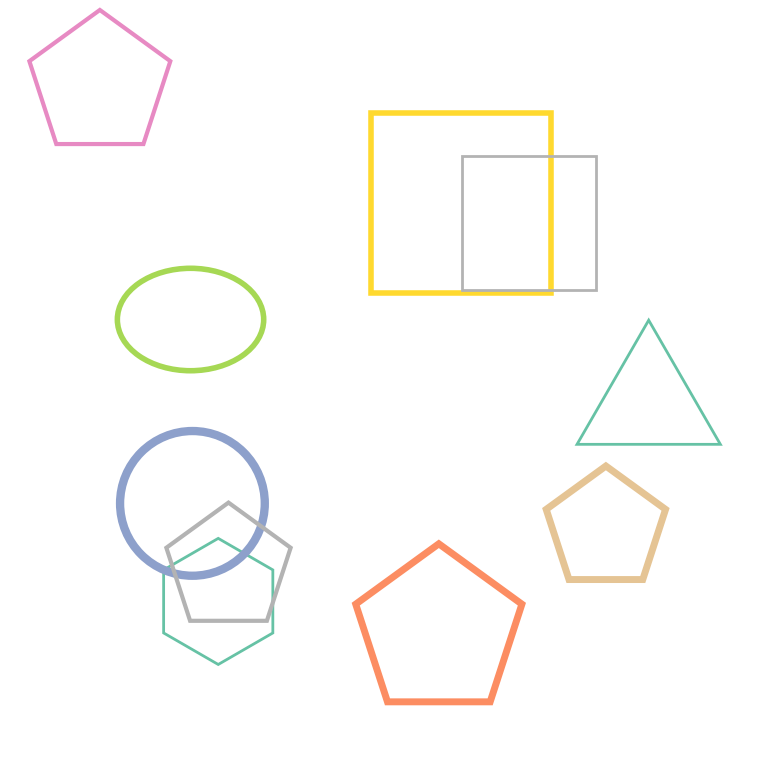[{"shape": "hexagon", "thickness": 1, "radius": 0.41, "center": [0.283, 0.219]}, {"shape": "triangle", "thickness": 1, "radius": 0.54, "center": [0.842, 0.477]}, {"shape": "pentagon", "thickness": 2.5, "radius": 0.57, "center": [0.57, 0.18]}, {"shape": "circle", "thickness": 3, "radius": 0.47, "center": [0.25, 0.346]}, {"shape": "pentagon", "thickness": 1.5, "radius": 0.48, "center": [0.13, 0.891]}, {"shape": "oval", "thickness": 2, "radius": 0.48, "center": [0.247, 0.585]}, {"shape": "square", "thickness": 2, "radius": 0.58, "center": [0.599, 0.736]}, {"shape": "pentagon", "thickness": 2.5, "radius": 0.41, "center": [0.787, 0.313]}, {"shape": "pentagon", "thickness": 1.5, "radius": 0.42, "center": [0.297, 0.262]}, {"shape": "square", "thickness": 1, "radius": 0.44, "center": [0.687, 0.71]}]